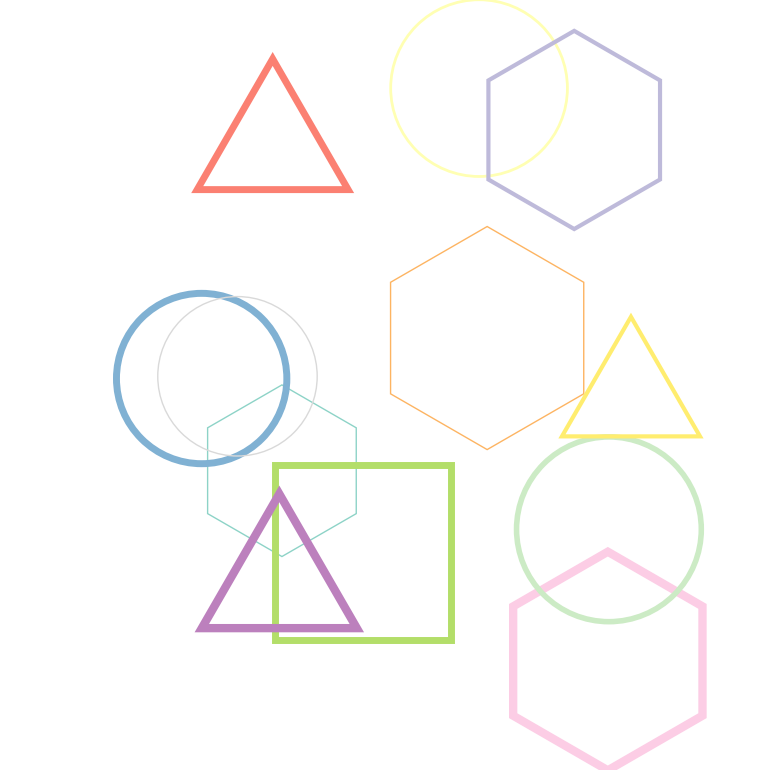[{"shape": "hexagon", "thickness": 0.5, "radius": 0.56, "center": [0.366, 0.389]}, {"shape": "circle", "thickness": 1, "radius": 0.57, "center": [0.622, 0.886]}, {"shape": "hexagon", "thickness": 1.5, "radius": 0.64, "center": [0.746, 0.831]}, {"shape": "triangle", "thickness": 2.5, "radius": 0.57, "center": [0.354, 0.81]}, {"shape": "circle", "thickness": 2.5, "radius": 0.55, "center": [0.262, 0.508]}, {"shape": "hexagon", "thickness": 0.5, "radius": 0.72, "center": [0.633, 0.561]}, {"shape": "square", "thickness": 2.5, "radius": 0.57, "center": [0.472, 0.283]}, {"shape": "hexagon", "thickness": 3, "radius": 0.71, "center": [0.789, 0.142]}, {"shape": "circle", "thickness": 0.5, "radius": 0.52, "center": [0.308, 0.511]}, {"shape": "triangle", "thickness": 3, "radius": 0.58, "center": [0.363, 0.242]}, {"shape": "circle", "thickness": 2, "radius": 0.6, "center": [0.791, 0.313]}, {"shape": "triangle", "thickness": 1.5, "radius": 0.52, "center": [0.819, 0.485]}]